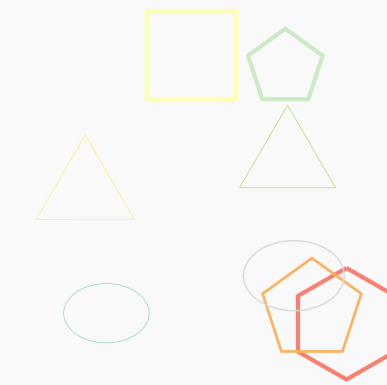[{"shape": "oval", "thickness": 0.5, "radius": 0.55, "center": [0.275, 0.186]}, {"shape": "square", "thickness": 3, "radius": 0.57, "center": [0.494, 0.857]}, {"shape": "hexagon", "thickness": 3, "radius": 0.72, "center": [0.894, 0.159]}, {"shape": "pentagon", "thickness": 2, "radius": 0.67, "center": [0.805, 0.196]}, {"shape": "triangle", "thickness": 0.5, "radius": 0.72, "center": [0.742, 0.584]}, {"shape": "oval", "thickness": 1, "radius": 0.65, "center": [0.758, 0.284]}, {"shape": "pentagon", "thickness": 3, "radius": 0.51, "center": [0.736, 0.824]}, {"shape": "triangle", "thickness": 0.5, "radius": 0.73, "center": [0.22, 0.503]}]